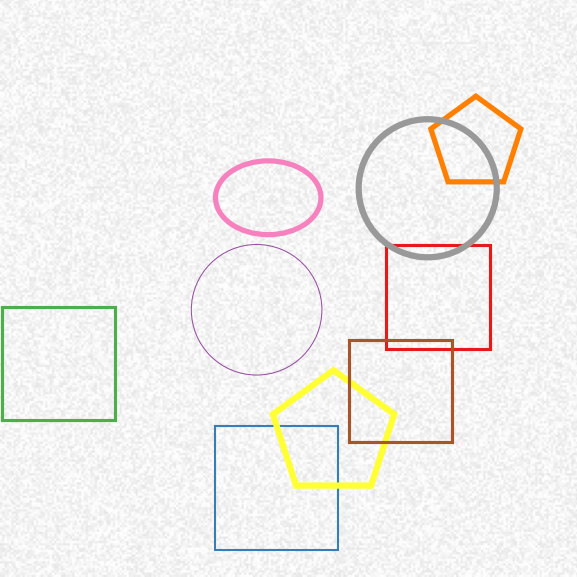[{"shape": "square", "thickness": 1.5, "radius": 0.45, "center": [0.759, 0.485]}, {"shape": "square", "thickness": 1, "radius": 0.53, "center": [0.479, 0.154]}, {"shape": "square", "thickness": 1.5, "radius": 0.49, "center": [0.101, 0.369]}, {"shape": "circle", "thickness": 0.5, "radius": 0.57, "center": [0.444, 0.463]}, {"shape": "pentagon", "thickness": 2.5, "radius": 0.41, "center": [0.824, 0.751]}, {"shape": "pentagon", "thickness": 3, "radius": 0.55, "center": [0.578, 0.248]}, {"shape": "square", "thickness": 1.5, "radius": 0.44, "center": [0.693, 0.322]}, {"shape": "oval", "thickness": 2.5, "radius": 0.46, "center": [0.464, 0.657]}, {"shape": "circle", "thickness": 3, "radius": 0.6, "center": [0.741, 0.673]}]